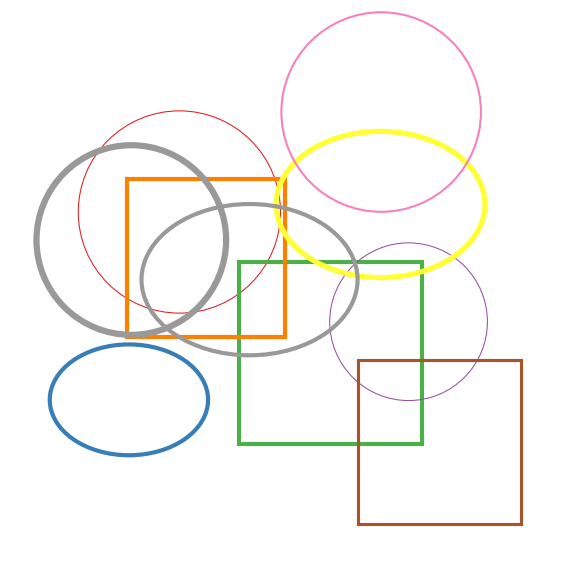[{"shape": "circle", "thickness": 0.5, "radius": 0.88, "center": [0.311, 0.632]}, {"shape": "oval", "thickness": 2, "radius": 0.69, "center": [0.223, 0.307]}, {"shape": "square", "thickness": 2, "radius": 0.79, "center": [0.572, 0.388]}, {"shape": "circle", "thickness": 0.5, "radius": 0.68, "center": [0.707, 0.442]}, {"shape": "square", "thickness": 2, "radius": 0.68, "center": [0.356, 0.552]}, {"shape": "oval", "thickness": 2.5, "radius": 0.9, "center": [0.659, 0.645]}, {"shape": "square", "thickness": 1.5, "radius": 0.71, "center": [0.761, 0.234]}, {"shape": "circle", "thickness": 1, "radius": 0.86, "center": [0.66, 0.805]}, {"shape": "circle", "thickness": 3, "radius": 0.82, "center": [0.227, 0.584]}, {"shape": "oval", "thickness": 2, "radius": 0.94, "center": [0.432, 0.515]}]